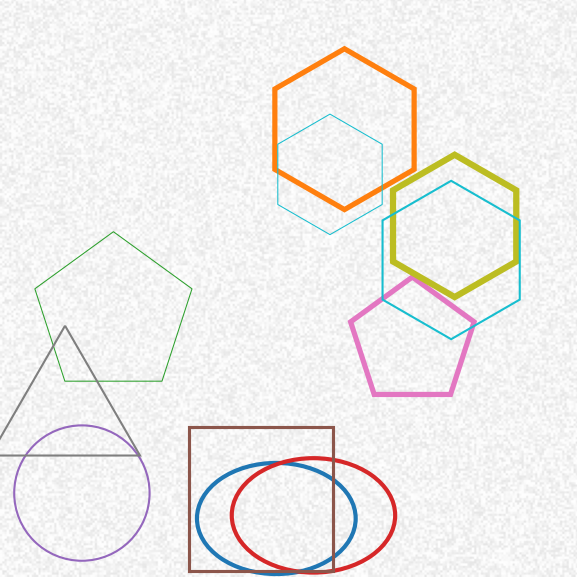[{"shape": "oval", "thickness": 2, "radius": 0.69, "center": [0.478, 0.101]}, {"shape": "hexagon", "thickness": 2.5, "radius": 0.7, "center": [0.597, 0.775]}, {"shape": "pentagon", "thickness": 0.5, "radius": 0.72, "center": [0.196, 0.455]}, {"shape": "oval", "thickness": 2, "radius": 0.71, "center": [0.543, 0.107]}, {"shape": "circle", "thickness": 1, "radius": 0.59, "center": [0.142, 0.145]}, {"shape": "square", "thickness": 1.5, "radius": 0.63, "center": [0.452, 0.135]}, {"shape": "pentagon", "thickness": 2.5, "radius": 0.56, "center": [0.714, 0.407]}, {"shape": "triangle", "thickness": 1, "radius": 0.75, "center": [0.113, 0.285]}, {"shape": "hexagon", "thickness": 3, "radius": 0.62, "center": [0.787, 0.608]}, {"shape": "hexagon", "thickness": 0.5, "radius": 0.52, "center": [0.571, 0.697]}, {"shape": "hexagon", "thickness": 1, "radius": 0.69, "center": [0.781, 0.549]}]